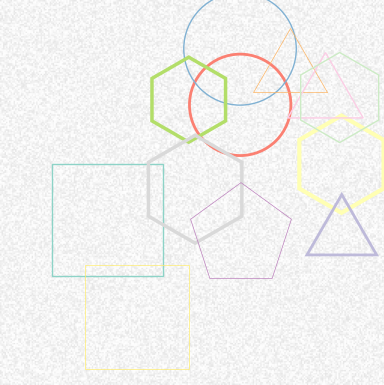[{"shape": "square", "thickness": 1, "radius": 0.72, "center": [0.28, 0.429]}, {"shape": "hexagon", "thickness": 3, "radius": 0.63, "center": [0.887, 0.573]}, {"shape": "triangle", "thickness": 2, "radius": 0.52, "center": [0.888, 0.39]}, {"shape": "circle", "thickness": 2, "radius": 0.66, "center": [0.624, 0.728]}, {"shape": "circle", "thickness": 1, "radius": 0.73, "center": [0.623, 0.873]}, {"shape": "triangle", "thickness": 0.5, "radius": 0.56, "center": [0.755, 0.815]}, {"shape": "hexagon", "thickness": 2.5, "radius": 0.55, "center": [0.49, 0.741]}, {"shape": "triangle", "thickness": 1, "radius": 0.57, "center": [0.845, 0.75]}, {"shape": "hexagon", "thickness": 2.5, "radius": 0.7, "center": [0.507, 0.508]}, {"shape": "pentagon", "thickness": 0.5, "radius": 0.69, "center": [0.626, 0.388]}, {"shape": "hexagon", "thickness": 1, "radius": 0.58, "center": [0.882, 0.747]}, {"shape": "square", "thickness": 0.5, "radius": 0.68, "center": [0.357, 0.176]}]